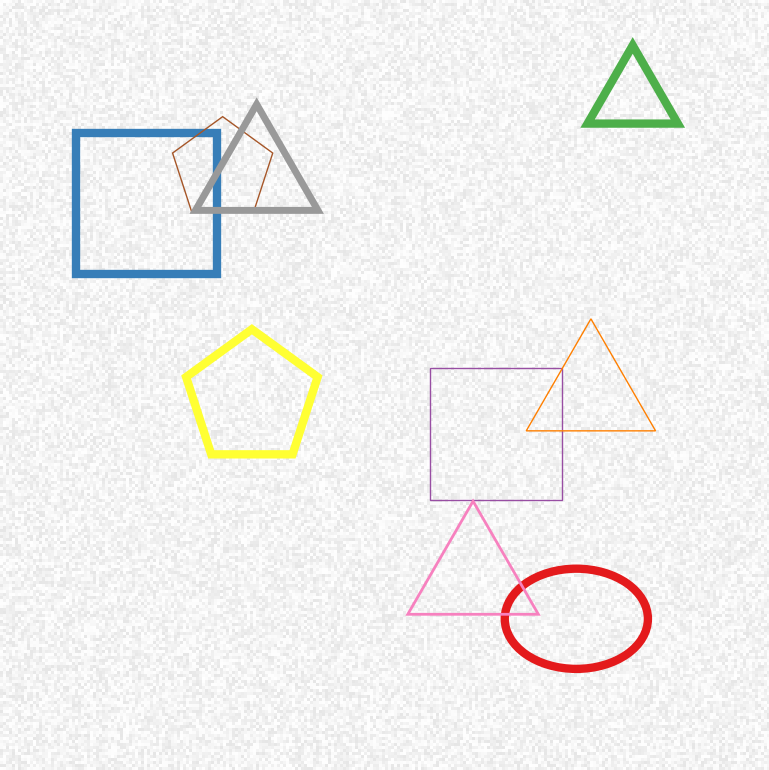[{"shape": "oval", "thickness": 3, "radius": 0.46, "center": [0.748, 0.196]}, {"shape": "square", "thickness": 3, "radius": 0.46, "center": [0.191, 0.736]}, {"shape": "triangle", "thickness": 3, "radius": 0.34, "center": [0.822, 0.873]}, {"shape": "square", "thickness": 0.5, "radius": 0.43, "center": [0.644, 0.437]}, {"shape": "triangle", "thickness": 0.5, "radius": 0.48, "center": [0.767, 0.489]}, {"shape": "pentagon", "thickness": 3, "radius": 0.45, "center": [0.327, 0.483]}, {"shape": "pentagon", "thickness": 0.5, "radius": 0.34, "center": [0.289, 0.78]}, {"shape": "triangle", "thickness": 1, "radius": 0.49, "center": [0.614, 0.251]}, {"shape": "triangle", "thickness": 2.5, "radius": 0.46, "center": [0.333, 0.773]}]